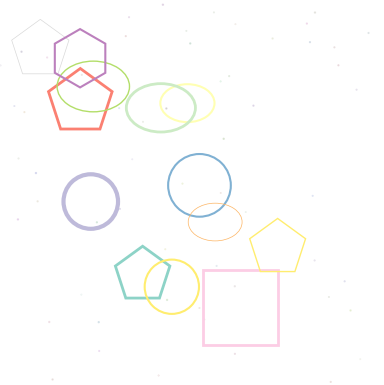[{"shape": "pentagon", "thickness": 2, "radius": 0.37, "center": [0.37, 0.286]}, {"shape": "oval", "thickness": 1.5, "radius": 0.35, "center": [0.487, 0.732]}, {"shape": "circle", "thickness": 3, "radius": 0.35, "center": [0.236, 0.477]}, {"shape": "pentagon", "thickness": 2, "radius": 0.43, "center": [0.209, 0.735]}, {"shape": "circle", "thickness": 1.5, "radius": 0.41, "center": [0.518, 0.519]}, {"shape": "oval", "thickness": 0.5, "radius": 0.35, "center": [0.559, 0.423]}, {"shape": "oval", "thickness": 1, "radius": 0.47, "center": [0.242, 0.775]}, {"shape": "square", "thickness": 2, "radius": 0.49, "center": [0.624, 0.2]}, {"shape": "pentagon", "thickness": 0.5, "radius": 0.39, "center": [0.105, 0.872]}, {"shape": "hexagon", "thickness": 1.5, "radius": 0.38, "center": [0.208, 0.849]}, {"shape": "oval", "thickness": 2, "radius": 0.45, "center": [0.418, 0.72]}, {"shape": "circle", "thickness": 1.5, "radius": 0.35, "center": [0.446, 0.255]}, {"shape": "pentagon", "thickness": 1, "radius": 0.38, "center": [0.721, 0.356]}]